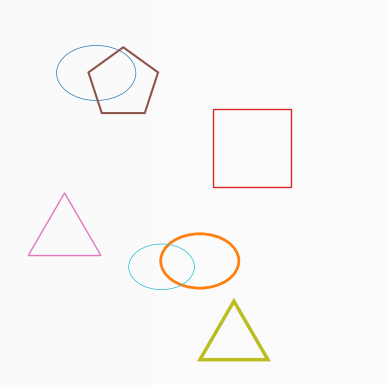[{"shape": "oval", "thickness": 0.5, "radius": 0.51, "center": [0.248, 0.81]}, {"shape": "oval", "thickness": 2, "radius": 0.5, "center": [0.516, 0.322]}, {"shape": "square", "thickness": 1, "radius": 0.51, "center": [0.65, 0.616]}, {"shape": "pentagon", "thickness": 1.5, "radius": 0.47, "center": [0.318, 0.783]}, {"shape": "triangle", "thickness": 1, "radius": 0.54, "center": [0.167, 0.39]}, {"shape": "triangle", "thickness": 2.5, "radius": 0.51, "center": [0.604, 0.116]}, {"shape": "oval", "thickness": 0.5, "radius": 0.42, "center": [0.417, 0.307]}]